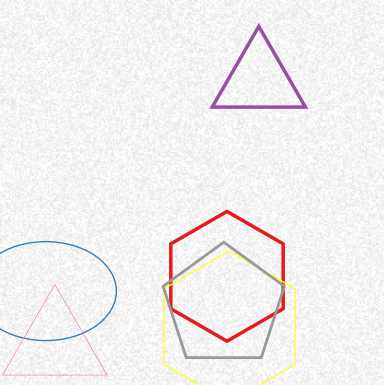[{"shape": "hexagon", "thickness": 2.5, "radius": 0.84, "center": [0.59, 0.282]}, {"shape": "oval", "thickness": 1, "radius": 0.92, "center": [0.119, 0.244]}, {"shape": "triangle", "thickness": 2.5, "radius": 0.7, "center": [0.672, 0.792]}, {"shape": "hexagon", "thickness": 1, "radius": 0.98, "center": [0.596, 0.152]}, {"shape": "triangle", "thickness": 0.5, "radius": 0.78, "center": [0.142, 0.104]}, {"shape": "pentagon", "thickness": 2, "radius": 0.83, "center": [0.581, 0.205]}]